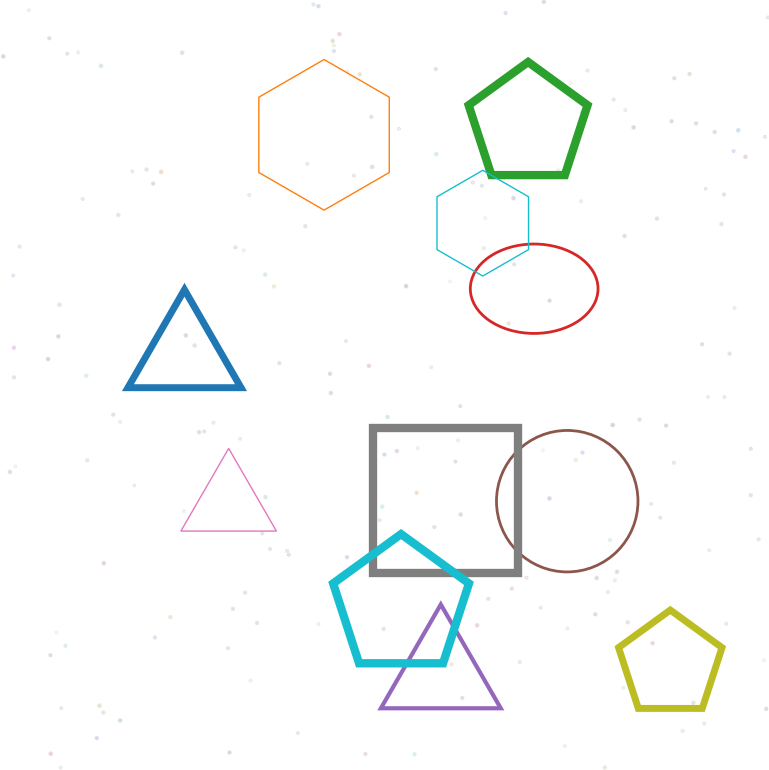[{"shape": "triangle", "thickness": 2.5, "radius": 0.42, "center": [0.24, 0.539]}, {"shape": "hexagon", "thickness": 0.5, "radius": 0.49, "center": [0.421, 0.825]}, {"shape": "pentagon", "thickness": 3, "radius": 0.41, "center": [0.686, 0.838]}, {"shape": "oval", "thickness": 1, "radius": 0.41, "center": [0.694, 0.625]}, {"shape": "triangle", "thickness": 1.5, "radius": 0.45, "center": [0.572, 0.125]}, {"shape": "circle", "thickness": 1, "radius": 0.46, "center": [0.737, 0.349]}, {"shape": "triangle", "thickness": 0.5, "radius": 0.36, "center": [0.297, 0.346]}, {"shape": "square", "thickness": 3, "radius": 0.47, "center": [0.579, 0.349]}, {"shape": "pentagon", "thickness": 2.5, "radius": 0.35, "center": [0.871, 0.137]}, {"shape": "pentagon", "thickness": 3, "radius": 0.46, "center": [0.521, 0.214]}, {"shape": "hexagon", "thickness": 0.5, "radius": 0.34, "center": [0.627, 0.71]}]